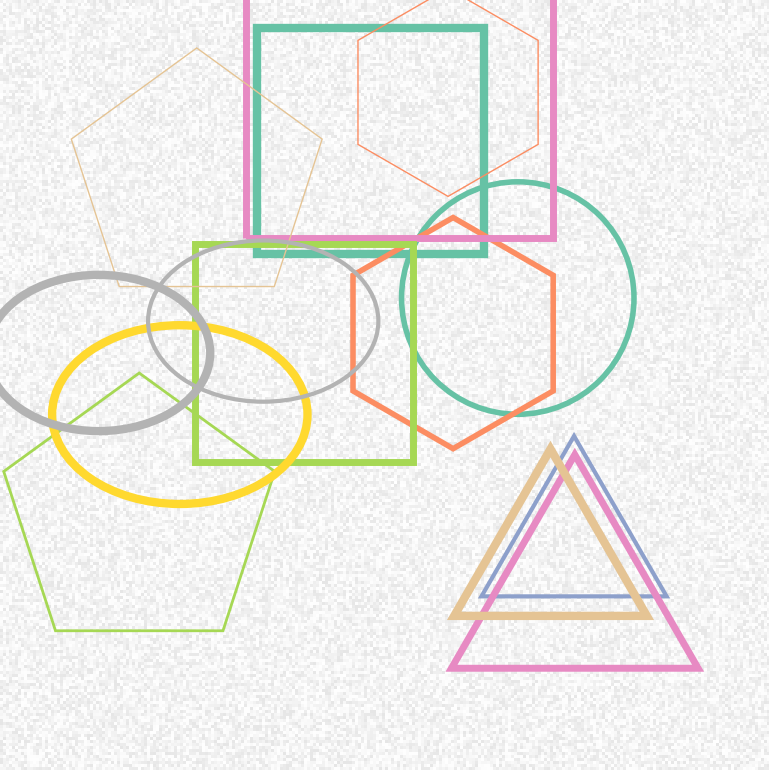[{"shape": "square", "thickness": 3, "radius": 0.74, "center": [0.481, 0.817]}, {"shape": "circle", "thickness": 2, "radius": 0.75, "center": [0.672, 0.613]}, {"shape": "hexagon", "thickness": 0.5, "radius": 0.68, "center": [0.582, 0.88]}, {"shape": "hexagon", "thickness": 2, "radius": 0.75, "center": [0.588, 0.567]}, {"shape": "triangle", "thickness": 1.5, "radius": 0.69, "center": [0.746, 0.295]}, {"shape": "triangle", "thickness": 2.5, "radius": 0.92, "center": [0.746, 0.225]}, {"shape": "square", "thickness": 2.5, "radius": 0.99, "center": [0.519, 0.89]}, {"shape": "square", "thickness": 2.5, "radius": 0.71, "center": [0.395, 0.541]}, {"shape": "pentagon", "thickness": 1, "radius": 0.93, "center": [0.181, 0.331]}, {"shape": "oval", "thickness": 3, "radius": 0.83, "center": [0.234, 0.462]}, {"shape": "pentagon", "thickness": 0.5, "radius": 0.86, "center": [0.256, 0.766]}, {"shape": "triangle", "thickness": 3, "radius": 0.72, "center": [0.715, 0.272]}, {"shape": "oval", "thickness": 1.5, "radius": 0.75, "center": [0.342, 0.583]}, {"shape": "oval", "thickness": 3, "radius": 0.72, "center": [0.128, 0.542]}]